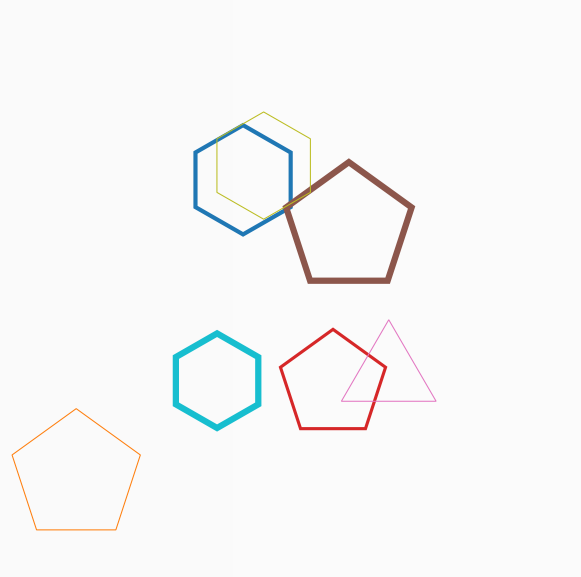[{"shape": "hexagon", "thickness": 2, "radius": 0.47, "center": [0.418, 0.688]}, {"shape": "pentagon", "thickness": 0.5, "radius": 0.58, "center": [0.131, 0.175]}, {"shape": "pentagon", "thickness": 1.5, "radius": 0.48, "center": [0.573, 0.334]}, {"shape": "pentagon", "thickness": 3, "radius": 0.57, "center": [0.6, 0.605]}, {"shape": "triangle", "thickness": 0.5, "radius": 0.47, "center": [0.669, 0.351]}, {"shape": "hexagon", "thickness": 0.5, "radius": 0.46, "center": [0.454, 0.712]}, {"shape": "hexagon", "thickness": 3, "radius": 0.41, "center": [0.373, 0.34]}]